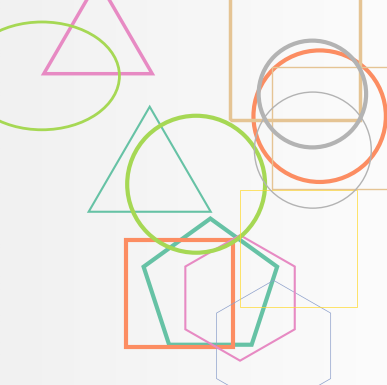[{"shape": "triangle", "thickness": 1.5, "radius": 0.91, "center": [0.386, 0.541]}, {"shape": "pentagon", "thickness": 3, "radius": 0.91, "center": [0.543, 0.251]}, {"shape": "circle", "thickness": 3, "radius": 0.85, "center": [0.825, 0.698]}, {"shape": "square", "thickness": 3, "radius": 0.69, "center": [0.462, 0.238]}, {"shape": "hexagon", "thickness": 0.5, "radius": 0.85, "center": [0.706, 0.102]}, {"shape": "hexagon", "thickness": 1.5, "radius": 0.82, "center": [0.619, 0.226]}, {"shape": "triangle", "thickness": 2.5, "radius": 0.81, "center": [0.253, 0.889]}, {"shape": "circle", "thickness": 3, "radius": 0.89, "center": [0.506, 0.521]}, {"shape": "oval", "thickness": 2, "radius": 1.0, "center": [0.108, 0.803]}, {"shape": "square", "thickness": 0.5, "radius": 0.76, "center": [0.77, 0.355]}, {"shape": "square", "thickness": 2.5, "radius": 0.84, "center": [0.762, 0.857]}, {"shape": "square", "thickness": 1, "radius": 0.79, "center": [0.86, 0.668]}, {"shape": "circle", "thickness": 3, "radius": 0.69, "center": [0.806, 0.756]}, {"shape": "circle", "thickness": 1, "radius": 0.75, "center": [0.807, 0.61]}]